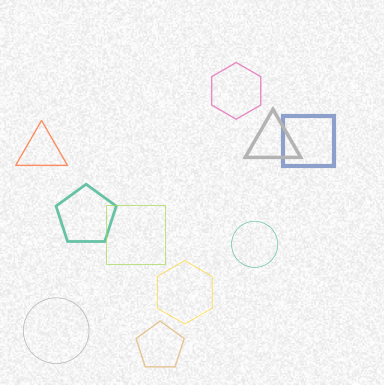[{"shape": "pentagon", "thickness": 2, "radius": 0.41, "center": [0.224, 0.439]}, {"shape": "circle", "thickness": 0.5, "radius": 0.3, "center": [0.661, 0.365]}, {"shape": "triangle", "thickness": 1, "radius": 0.39, "center": [0.108, 0.609]}, {"shape": "square", "thickness": 3, "radius": 0.33, "center": [0.801, 0.634]}, {"shape": "hexagon", "thickness": 1, "radius": 0.37, "center": [0.613, 0.764]}, {"shape": "square", "thickness": 0.5, "radius": 0.38, "center": [0.353, 0.39]}, {"shape": "hexagon", "thickness": 0.5, "radius": 0.41, "center": [0.48, 0.241]}, {"shape": "pentagon", "thickness": 1, "radius": 0.33, "center": [0.416, 0.1]}, {"shape": "circle", "thickness": 0.5, "radius": 0.43, "center": [0.146, 0.141]}, {"shape": "triangle", "thickness": 2.5, "radius": 0.42, "center": [0.709, 0.633]}]